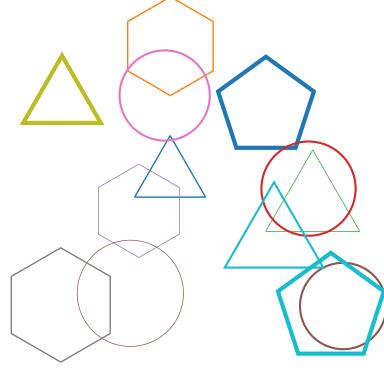[{"shape": "pentagon", "thickness": 3, "radius": 0.65, "center": [0.691, 0.722]}, {"shape": "triangle", "thickness": 1, "radius": 0.53, "center": [0.442, 0.541]}, {"shape": "hexagon", "thickness": 1, "radius": 0.64, "center": [0.443, 0.88]}, {"shape": "triangle", "thickness": 0.5, "radius": 0.71, "center": [0.812, 0.469]}, {"shape": "circle", "thickness": 1.5, "radius": 0.61, "center": [0.801, 0.51]}, {"shape": "hexagon", "thickness": 0.5, "radius": 0.61, "center": [0.361, 0.452]}, {"shape": "circle", "thickness": 1.5, "radius": 0.56, "center": [0.891, 0.205]}, {"shape": "circle", "thickness": 0.5, "radius": 0.69, "center": [0.339, 0.238]}, {"shape": "circle", "thickness": 1.5, "radius": 0.59, "center": [0.428, 0.752]}, {"shape": "hexagon", "thickness": 1, "radius": 0.74, "center": [0.158, 0.208]}, {"shape": "triangle", "thickness": 3, "radius": 0.58, "center": [0.161, 0.739]}, {"shape": "triangle", "thickness": 1.5, "radius": 0.74, "center": [0.712, 0.379]}, {"shape": "pentagon", "thickness": 3, "radius": 0.72, "center": [0.859, 0.198]}]